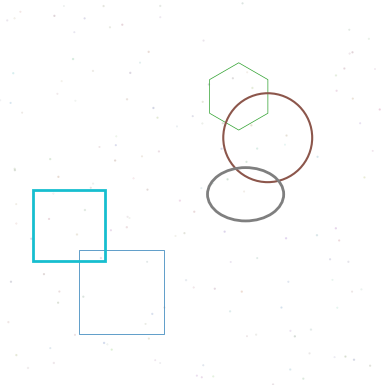[{"shape": "square", "thickness": 0.5, "radius": 0.55, "center": [0.316, 0.242]}, {"shape": "hexagon", "thickness": 0.5, "radius": 0.44, "center": [0.62, 0.75]}, {"shape": "circle", "thickness": 1.5, "radius": 0.58, "center": [0.695, 0.642]}, {"shape": "oval", "thickness": 2, "radius": 0.49, "center": [0.638, 0.495]}, {"shape": "square", "thickness": 2, "radius": 0.46, "center": [0.179, 0.414]}]